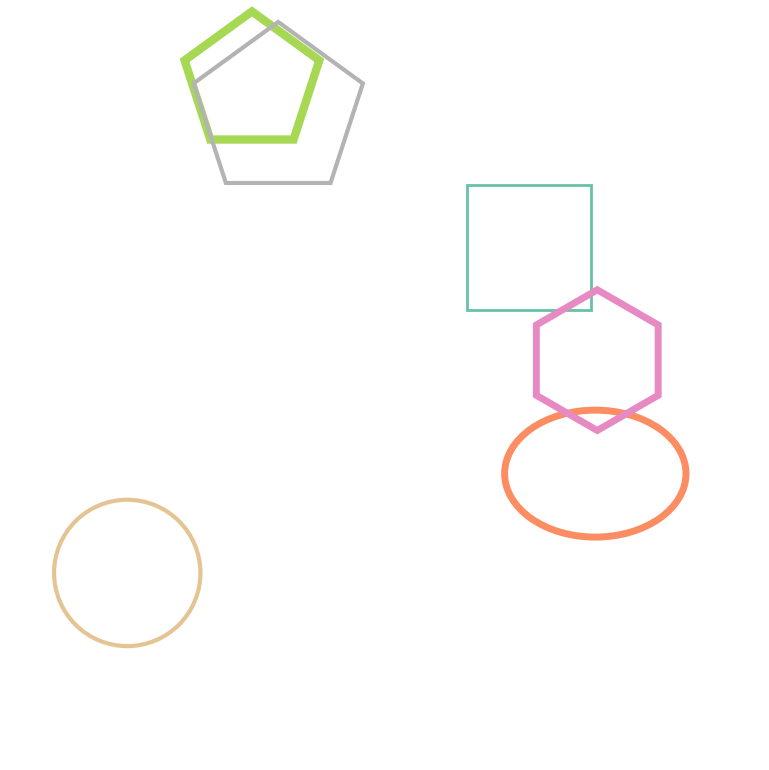[{"shape": "square", "thickness": 1, "radius": 0.4, "center": [0.687, 0.678]}, {"shape": "oval", "thickness": 2.5, "radius": 0.59, "center": [0.773, 0.385]}, {"shape": "hexagon", "thickness": 2.5, "radius": 0.46, "center": [0.776, 0.532]}, {"shape": "pentagon", "thickness": 3, "radius": 0.46, "center": [0.327, 0.893]}, {"shape": "circle", "thickness": 1.5, "radius": 0.48, "center": [0.165, 0.256]}, {"shape": "pentagon", "thickness": 1.5, "radius": 0.58, "center": [0.361, 0.856]}]